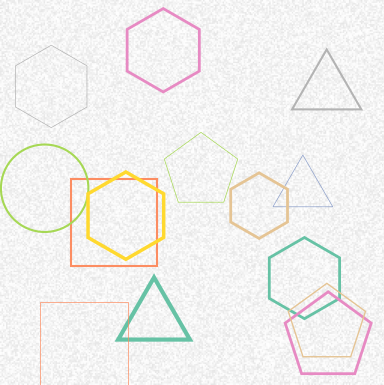[{"shape": "hexagon", "thickness": 2, "radius": 0.53, "center": [0.791, 0.278]}, {"shape": "triangle", "thickness": 3, "radius": 0.54, "center": [0.4, 0.172]}, {"shape": "square", "thickness": 0.5, "radius": 0.57, "center": [0.217, 0.101]}, {"shape": "square", "thickness": 1.5, "radius": 0.56, "center": [0.296, 0.422]}, {"shape": "triangle", "thickness": 0.5, "radius": 0.45, "center": [0.787, 0.508]}, {"shape": "hexagon", "thickness": 2, "radius": 0.54, "center": [0.424, 0.869]}, {"shape": "pentagon", "thickness": 2, "radius": 0.59, "center": [0.852, 0.124]}, {"shape": "circle", "thickness": 1.5, "radius": 0.57, "center": [0.116, 0.511]}, {"shape": "pentagon", "thickness": 0.5, "radius": 0.5, "center": [0.522, 0.556]}, {"shape": "hexagon", "thickness": 2.5, "radius": 0.57, "center": [0.327, 0.44]}, {"shape": "hexagon", "thickness": 2, "radius": 0.43, "center": [0.673, 0.466]}, {"shape": "pentagon", "thickness": 1, "radius": 0.53, "center": [0.849, 0.159]}, {"shape": "triangle", "thickness": 1.5, "radius": 0.52, "center": [0.849, 0.768]}, {"shape": "hexagon", "thickness": 0.5, "radius": 0.54, "center": [0.133, 0.776]}]